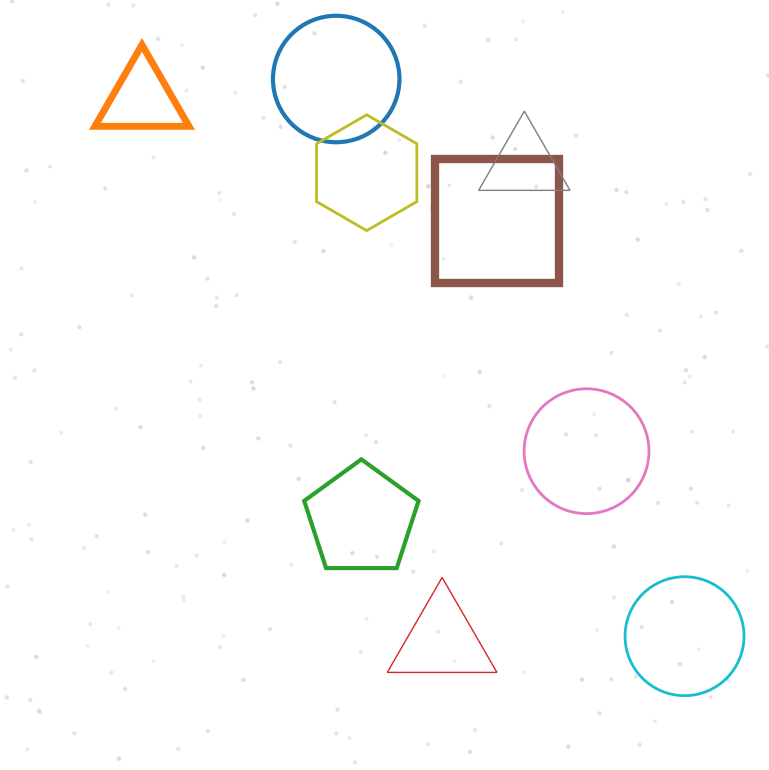[{"shape": "circle", "thickness": 1.5, "radius": 0.41, "center": [0.437, 0.897]}, {"shape": "triangle", "thickness": 2.5, "radius": 0.35, "center": [0.184, 0.871]}, {"shape": "pentagon", "thickness": 1.5, "radius": 0.39, "center": [0.469, 0.325]}, {"shape": "triangle", "thickness": 0.5, "radius": 0.41, "center": [0.574, 0.168]}, {"shape": "square", "thickness": 3, "radius": 0.4, "center": [0.645, 0.713]}, {"shape": "circle", "thickness": 1, "radius": 0.41, "center": [0.762, 0.414]}, {"shape": "triangle", "thickness": 0.5, "radius": 0.34, "center": [0.681, 0.787]}, {"shape": "hexagon", "thickness": 1, "radius": 0.38, "center": [0.476, 0.776]}, {"shape": "circle", "thickness": 1, "radius": 0.39, "center": [0.889, 0.174]}]